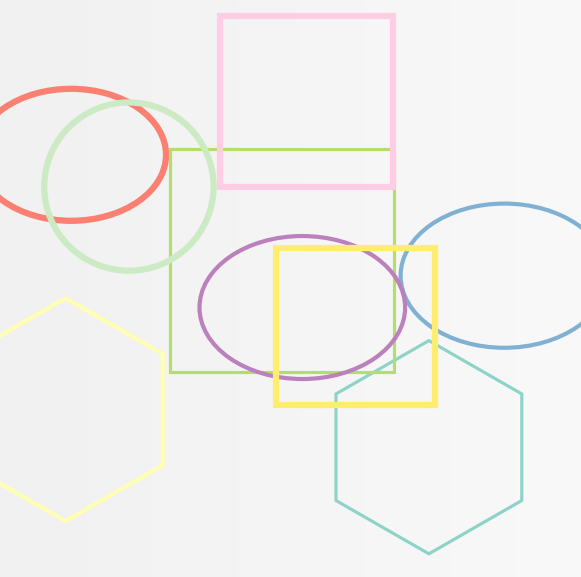[{"shape": "hexagon", "thickness": 1.5, "radius": 0.92, "center": [0.738, 0.225]}, {"shape": "hexagon", "thickness": 2, "radius": 0.97, "center": [0.113, 0.29]}, {"shape": "oval", "thickness": 3, "radius": 0.82, "center": [0.122, 0.731]}, {"shape": "oval", "thickness": 2, "radius": 0.89, "center": [0.868, 0.522]}, {"shape": "square", "thickness": 1.5, "radius": 0.97, "center": [0.486, 0.549]}, {"shape": "square", "thickness": 3, "radius": 0.74, "center": [0.527, 0.824]}, {"shape": "oval", "thickness": 2, "radius": 0.88, "center": [0.52, 0.467]}, {"shape": "circle", "thickness": 3, "radius": 0.73, "center": [0.222, 0.676]}, {"shape": "square", "thickness": 3, "radius": 0.68, "center": [0.612, 0.434]}]